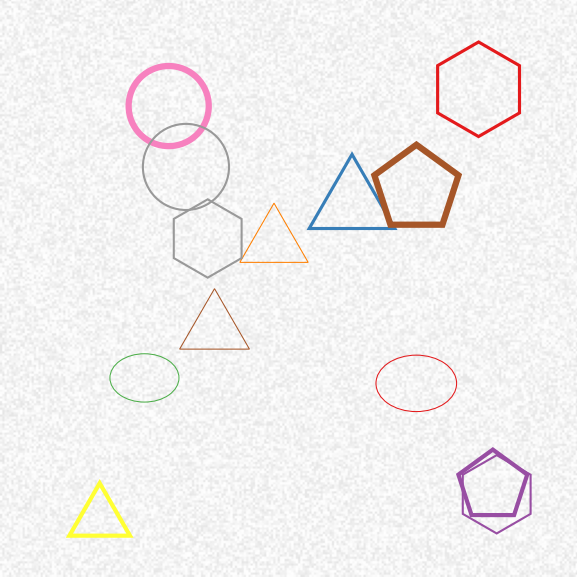[{"shape": "oval", "thickness": 0.5, "radius": 0.35, "center": [0.721, 0.335]}, {"shape": "hexagon", "thickness": 1.5, "radius": 0.41, "center": [0.829, 0.845]}, {"shape": "triangle", "thickness": 1.5, "radius": 0.43, "center": [0.61, 0.646]}, {"shape": "oval", "thickness": 0.5, "radius": 0.3, "center": [0.25, 0.345]}, {"shape": "hexagon", "thickness": 1, "radius": 0.34, "center": [0.86, 0.143]}, {"shape": "pentagon", "thickness": 2, "radius": 0.31, "center": [0.853, 0.158]}, {"shape": "triangle", "thickness": 0.5, "radius": 0.34, "center": [0.474, 0.579]}, {"shape": "triangle", "thickness": 2, "radius": 0.3, "center": [0.173, 0.102]}, {"shape": "pentagon", "thickness": 3, "radius": 0.38, "center": [0.721, 0.672]}, {"shape": "triangle", "thickness": 0.5, "radius": 0.35, "center": [0.371, 0.429]}, {"shape": "circle", "thickness": 3, "radius": 0.35, "center": [0.292, 0.815]}, {"shape": "hexagon", "thickness": 1, "radius": 0.34, "center": [0.36, 0.586]}, {"shape": "circle", "thickness": 1, "radius": 0.37, "center": [0.322, 0.71]}]